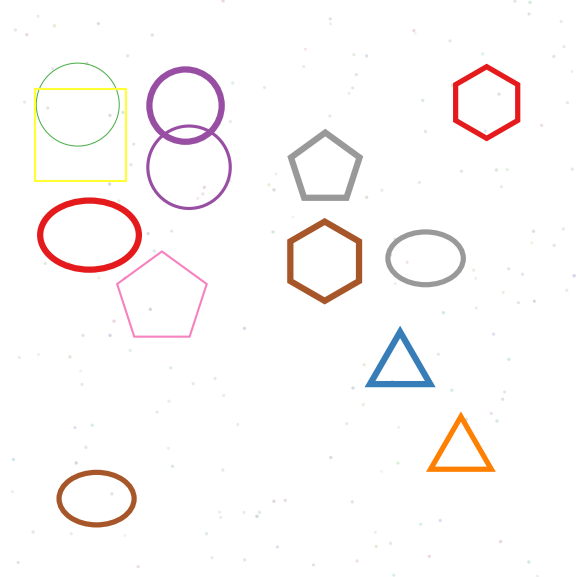[{"shape": "hexagon", "thickness": 2.5, "radius": 0.31, "center": [0.843, 0.822]}, {"shape": "oval", "thickness": 3, "radius": 0.43, "center": [0.155, 0.592]}, {"shape": "triangle", "thickness": 3, "radius": 0.3, "center": [0.693, 0.364]}, {"shape": "circle", "thickness": 0.5, "radius": 0.36, "center": [0.135, 0.818]}, {"shape": "circle", "thickness": 1.5, "radius": 0.36, "center": [0.327, 0.71]}, {"shape": "circle", "thickness": 3, "radius": 0.31, "center": [0.321, 0.816]}, {"shape": "triangle", "thickness": 2.5, "radius": 0.3, "center": [0.798, 0.217]}, {"shape": "square", "thickness": 1, "radius": 0.4, "center": [0.139, 0.765]}, {"shape": "oval", "thickness": 2.5, "radius": 0.32, "center": [0.167, 0.136]}, {"shape": "hexagon", "thickness": 3, "radius": 0.34, "center": [0.562, 0.547]}, {"shape": "pentagon", "thickness": 1, "radius": 0.41, "center": [0.28, 0.482]}, {"shape": "oval", "thickness": 2.5, "radius": 0.33, "center": [0.737, 0.552]}, {"shape": "pentagon", "thickness": 3, "radius": 0.31, "center": [0.563, 0.707]}]